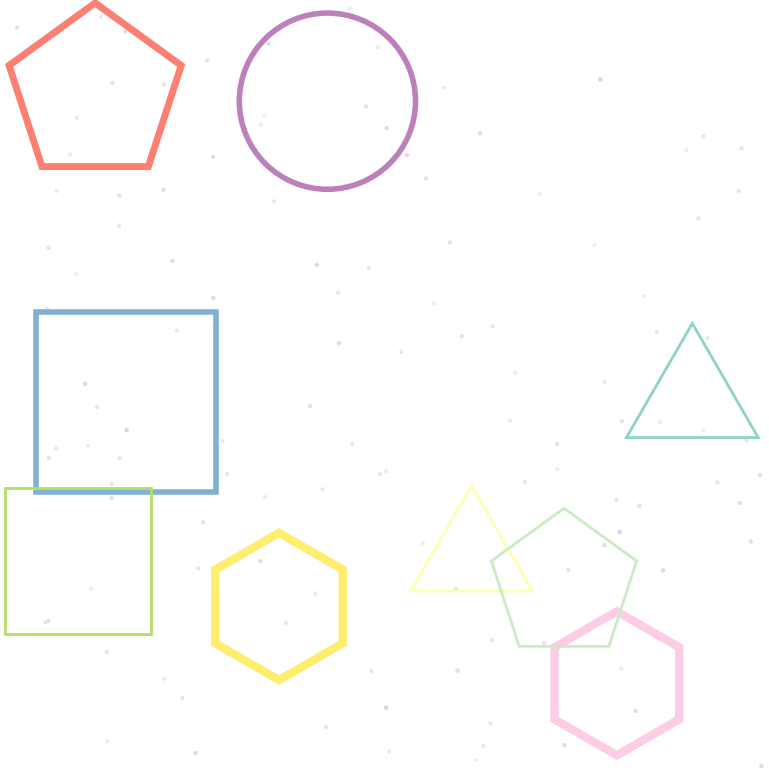[{"shape": "triangle", "thickness": 1, "radius": 0.49, "center": [0.899, 0.481]}, {"shape": "triangle", "thickness": 1, "radius": 0.46, "center": [0.612, 0.278]}, {"shape": "pentagon", "thickness": 2.5, "radius": 0.59, "center": [0.124, 0.879]}, {"shape": "square", "thickness": 2, "radius": 0.59, "center": [0.163, 0.478]}, {"shape": "square", "thickness": 1, "radius": 0.47, "center": [0.101, 0.271]}, {"shape": "hexagon", "thickness": 3, "radius": 0.47, "center": [0.801, 0.113]}, {"shape": "circle", "thickness": 2, "radius": 0.57, "center": [0.425, 0.869]}, {"shape": "pentagon", "thickness": 1, "radius": 0.5, "center": [0.732, 0.241]}, {"shape": "hexagon", "thickness": 3, "radius": 0.48, "center": [0.362, 0.212]}]